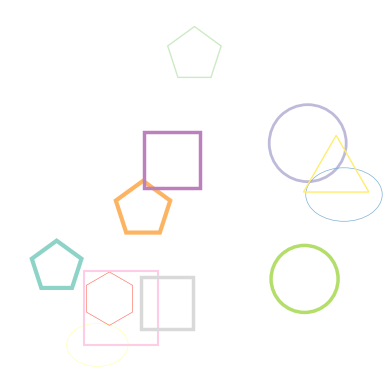[{"shape": "pentagon", "thickness": 3, "radius": 0.34, "center": [0.147, 0.307]}, {"shape": "oval", "thickness": 0.5, "radius": 0.4, "center": [0.253, 0.104]}, {"shape": "circle", "thickness": 2, "radius": 0.5, "center": [0.799, 0.628]}, {"shape": "hexagon", "thickness": 0.5, "radius": 0.35, "center": [0.284, 0.224]}, {"shape": "oval", "thickness": 0.5, "radius": 0.5, "center": [0.893, 0.495]}, {"shape": "pentagon", "thickness": 3, "radius": 0.37, "center": [0.372, 0.456]}, {"shape": "circle", "thickness": 2.5, "radius": 0.44, "center": [0.791, 0.276]}, {"shape": "square", "thickness": 1.5, "radius": 0.48, "center": [0.314, 0.199]}, {"shape": "square", "thickness": 2.5, "radius": 0.34, "center": [0.434, 0.213]}, {"shape": "square", "thickness": 2.5, "radius": 0.36, "center": [0.447, 0.585]}, {"shape": "pentagon", "thickness": 1, "radius": 0.36, "center": [0.505, 0.858]}, {"shape": "triangle", "thickness": 1, "radius": 0.49, "center": [0.873, 0.55]}]